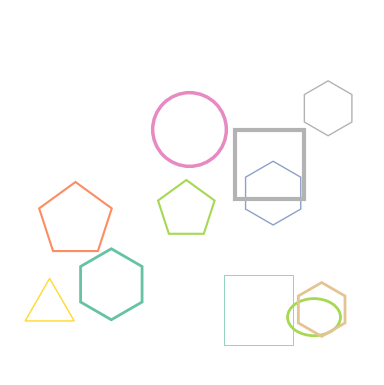[{"shape": "hexagon", "thickness": 2, "radius": 0.46, "center": [0.289, 0.262]}, {"shape": "square", "thickness": 0.5, "radius": 0.45, "center": [0.672, 0.195]}, {"shape": "pentagon", "thickness": 1.5, "radius": 0.5, "center": [0.196, 0.428]}, {"shape": "hexagon", "thickness": 1, "radius": 0.41, "center": [0.709, 0.498]}, {"shape": "circle", "thickness": 2.5, "radius": 0.48, "center": [0.492, 0.664]}, {"shape": "oval", "thickness": 2, "radius": 0.34, "center": [0.816, 0.176]}, {"shape": "pentagon", "thickness": 1.5, "radius": 0.39, "center": [0.484, 0.455]}, {"shape": "triangle", "thickness": 1, "radius": 0.37, "center": [0.129, 0.203]}, {"shape": "hexagon", "thickness": 2, "radius": 0.35, "center": [0.836, 0.196]}, {"shape": "square", "thickness": 3, "radius": 0.45, "center": [0.699, 0.573]}, {"shape": "hexagon", "thickness": 1, "radius": 0.36, "center": [0.852, 0.719]}]